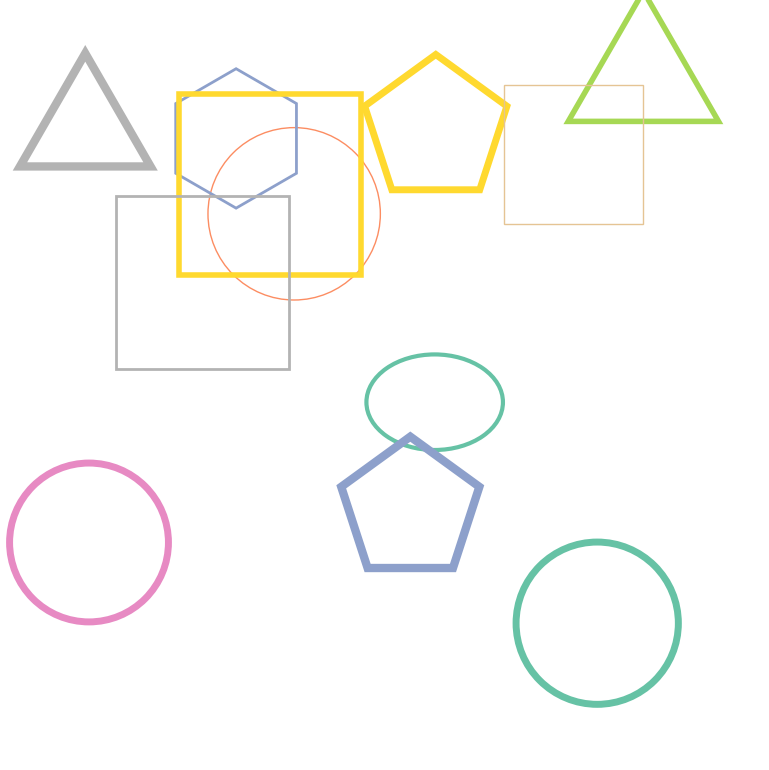[{"shape": "circle", "thickness": 2.5, "radius": 0.53, "center": [0.776, 0.191]}, {"shape": "oval", "thickness": 1.5, "radius": 0.44, "center": [0.565, 0.478]}, {"shape": "circle", "thickness": 0.5, "radius": 0.56, "center": [0.382, 0.722]}, {"shape": "pentagon", "thickness": 3, "radius": 0.47, "center": [0.533, 0.339]}, {"shape": "hexagon", "thickness": 1, "radius": 0.45, "center": [0.307, 0.82]}, {"shape": "circle", "thickness": 2.5, "radius": 0.52, "center": [0.116, 0.295]}, {"shape": "triangle", "thickness": 2, "radius": 0.56, "center": [0.836, 0.899]}, {"shape": "pentagon", "thickness": 2.5, "radius": 0.49, "center": [0.566, 0.832]}, {"shape": "square", "thickness": 2, "radius": 0.59, "center": [0.351, 0.76]}, {"shape": "square", "thickness": 0.5, "radius": 0.45, "center": [0.744, 0.799]}, {"shape": "square", "thickness": 1, "radius": 0.56, "center": [0.263, 0.633]}, {"shape": "triangle", "thickness": 3, "radius": 0.49, "center": [0.111, 0.833]}]